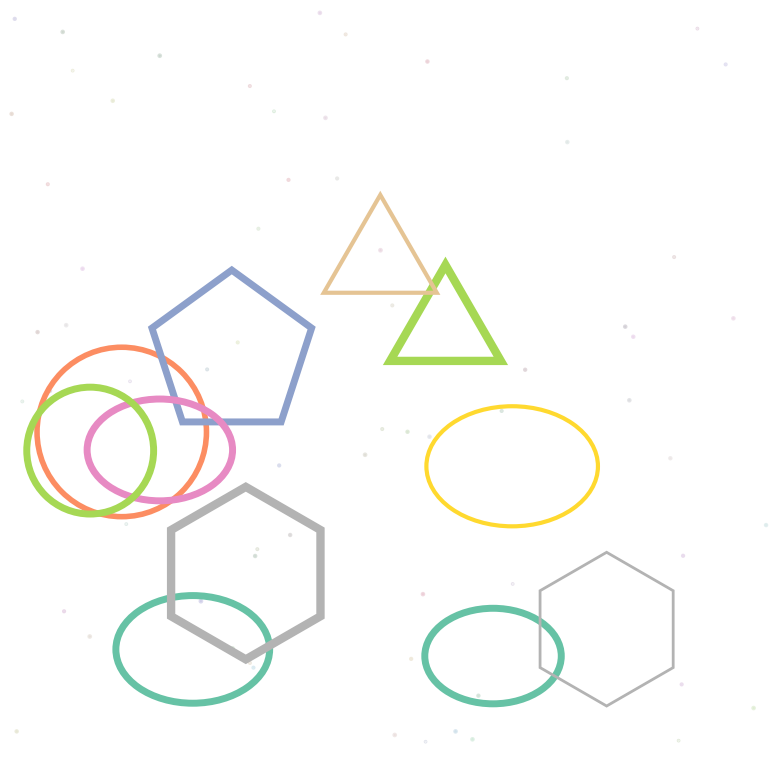[{"shape": "oval", "thickness": 2.5, "radius": 0.44, "center": [0.64, 0.148]}, {"shape": "oval", "thickness": 2.5, "radius": 0.5, "center": [0.25, 0.157]}, {"shape": "circle", "thickness": 2, "radius": 0.55, "center": [0.158, 0.439]}, {"shape": "pentagon", "thickness": 2.5, "radius": 0.55, "center": [0.301, 0.54]}, {"shape": "oval", "thickness": 2.5, "radius": 0.47, "center": [0.208, 0.416]}, {"shape": "triangle", "thickness": 3, "radius": 0.42, "center": [0.579, 0.573]}, {"shape": "circle", "thickness": 2.5, "radius": 0.41, "center": [0.117, 0.415]}, {"shape": "oval", "thickness": 1.5, "radius": 0.56, "center": [0.665, 0.394]}, {"shape": "triangle", "thickness": 1.5, "radius": 0.42, "center": [0.494, 0.662]}, {"shape": "hexagon", "thickness": 1, "radius": 0.5, "center": [0.788, 0.183]}, {"shape": "hexagon", "thickness": 3, "radius": 0.56, "center": [0.319, 0.256]}]